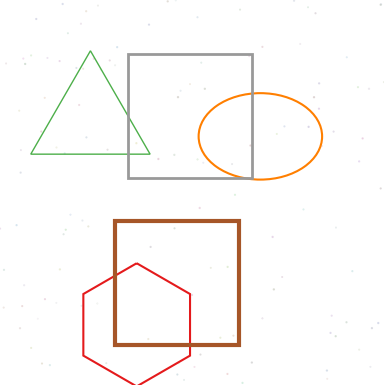[{"shape": "hexagon", "thickness": 1.5, "radius": 0.8, "center": [0.355, 0.156]}, {"shape": "triangle", "thickness": 1, "radius": 0.89, "center": [0.235, 0.689]}, {"shape": "oval", "thickness": 1.5, "radius": 0.8, "center": [0.676, 0.646]}, {"shape": "square", "thickness": 3, "radius": 0.81, "center": [0.459, 0.266]}, {"shape": "square", "thickness": 2, "radius": 0.8, "center": [0.494, 0.698]}]